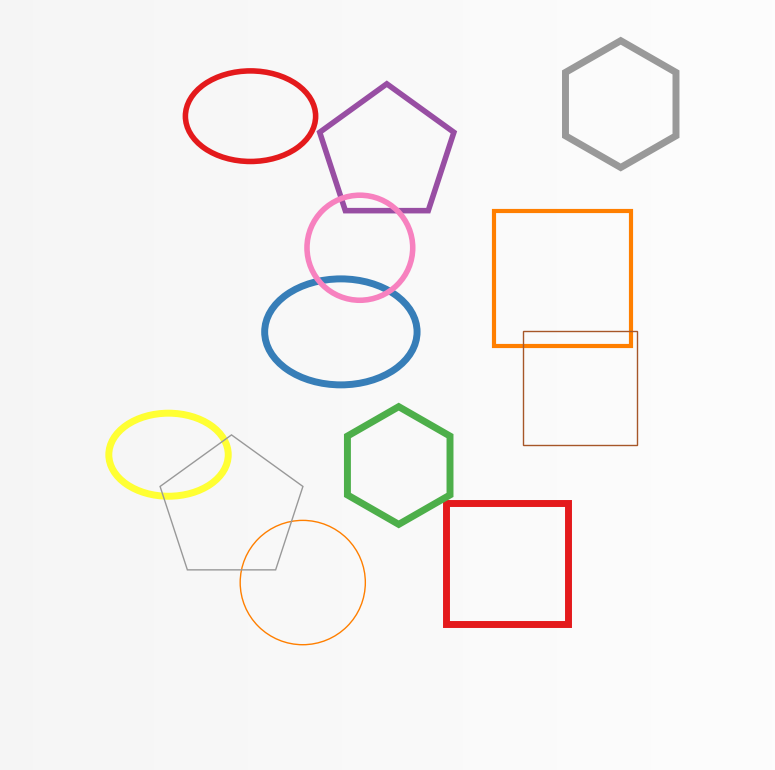[{"shape": "oval", "thickness": 2, "radius": 0.42, "center": [0.323, 0.849]}, {"shape": "square", "thickness": 2.5, "radius": 0.4, "center": [0.654, 0.268]}, {"shape": "oval", "thickness": 2.5, "radius": 0.49, "center": [0.44, 0.569]}, {"shape": "hexagon", "thickness": 2.5, "radius": 0.38, "center": [0.514, 0.395]}, {"shape": "pentagon", "thickness": 2, "radius": 0.46, "center": [0.499, 0.8]}, {"shape": "square", "thickness": 1.5, "radius": 0.44, "center": [0.726, 0.638]}, {"shape": "circle", "thickness": 0.5, "radius": 0.4, "center": [0.391, 0.243]}, {"shape": "oval", "thickness": 2.5, "radius": 0.39, "center": [0.217, 0.409]}, {"shape": "square", "thickness": 0.5, "radius": 0.37, "center": [0.748, 0.496]}, {"shape": "circle", "thickness": 2, "radius": 0.34, "center": [0.464, 0.678]}, {"shape": "hexagon", "thickness": 2.5, "radius": 0.41, "center": [0.801, 0.865]}, {"shape": "pentagon", "thickness": 0.5, "radius": 0.48, "center": [0.299, 0.338]}]